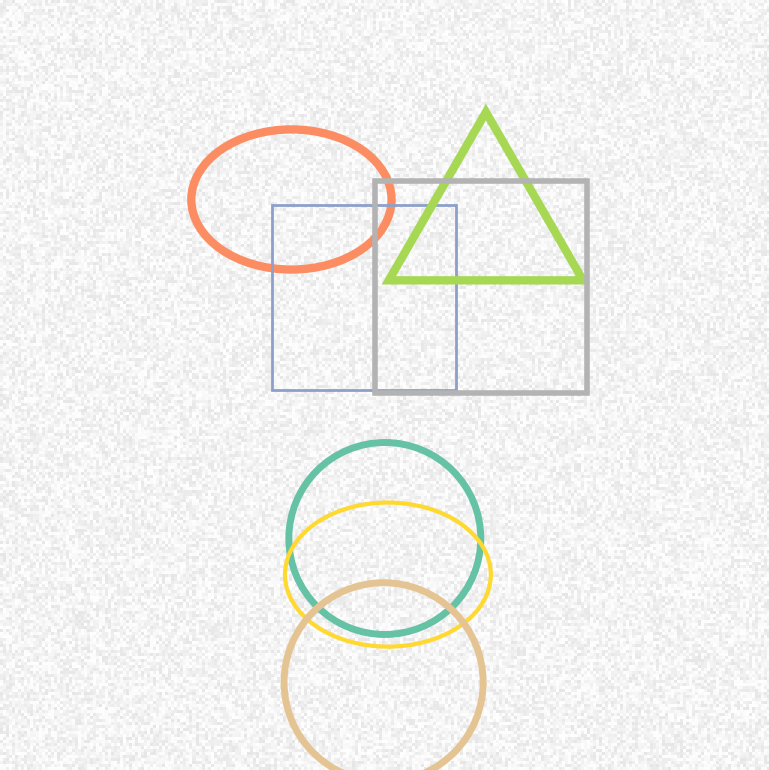[{"shape": "circle", "thickness": 2.5, "radius": 0.62, "center": [0.5, 0.301]}, {"shape": "oval", "thickness": 3, "radius": 0.65, "center": [0.378, 0.741]}, {"shape": "square", "thickness": 1, "radius": 0.6, "center": [0.473, 0.614]}, {"shape": "triangle", "thickness": 3, "radius": 0.73, "center": [0.631, 0.709]}, {"shape": "oval", "thickness": 1.5, "radius": 0.67, "center": [0.504, 0.254]}, {"shape": "circle", "thickness": 2.5, "radius": 0.65, "center": [0.498, 0.114]}, {"shape": "square", "thickness": 2, "radius": 0.69, "center": [0.625, 0.627]}]